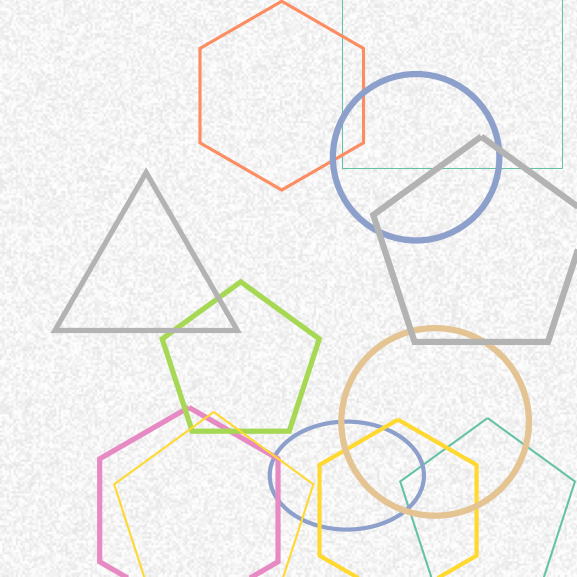[{"shape": "square", "thickness": 0.5, "radius": 0.95, "center": [0.783, 0.899]}, {"shape": "pentagon", "thickness": 1, "radius": 0.8, "center": [0.844, 0.116]}, {"shape": "hexagon", "thickness": 1.5, "radius": 0.82, "center": [0.488, 0.834]}, {"shape": "circle", "thickness": 3, "radius": 0.72, "center": [0.721, 0.727]}, {"shape": "oval", "thickness": 2, "radius": 0.67, "center": [0.601, 0.176]}, {"shape": "hexagon", "thickness": 2.5, "radius": 0.89, "center": [0.327, 0.115]}, {"shape": "pentagon", "thickness": 2.5, "radius": 0.71, "center": [0.417, 0.368]}, {"shape": "hexagon", "thickness": 2, "radius": 0.79, "center": [0.689, 0.116]}, {"shape": "pentagon", "thickness": 1, "radius": 0.91, "center": [0.37, 0.104]}, {"shape": "circle", "thickness": 3, "radius": 0.81, "center": [0.753, 0.269]}, {"shape": "triangle", "thickness": 2.5, "radius": 0.91, "center": [0.253, 0.518]}, {"shape": "pentagon", "thickness": 3, "radius": 0.98, "center": [0.833, 0.566]}]